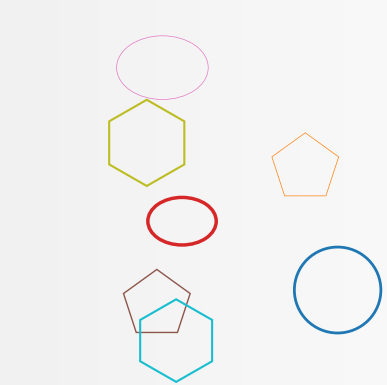[{"shape": "circle", "thickness": 2, "radius": 0.56, "center": [0.871, 0.247]}, {"shape": "pentagon", "thickness": 0.5, "radius": 0.45, "center": [0.788, 0.565]}, {"shape": "oval", "thickness": 2.5, "radius": 0.44, "center": [0.47, 0.425]}, {"shape": "pentagon", "thickness": 1, "radius": 0.45, "center": [0.405, 0.21]}, {"shape": "oval", "thickness": 0.5, "radius": 0.59, "center": [0.419, 0.824]}, {"shape": "hexagon", "thickness": 1.5, "radius": 0.56, "center": [0.379, 0.629]}, {"shape": "hexagon", "thickness": 1.5, "radius": 0.54, "center": [0.455, 0.115]}]